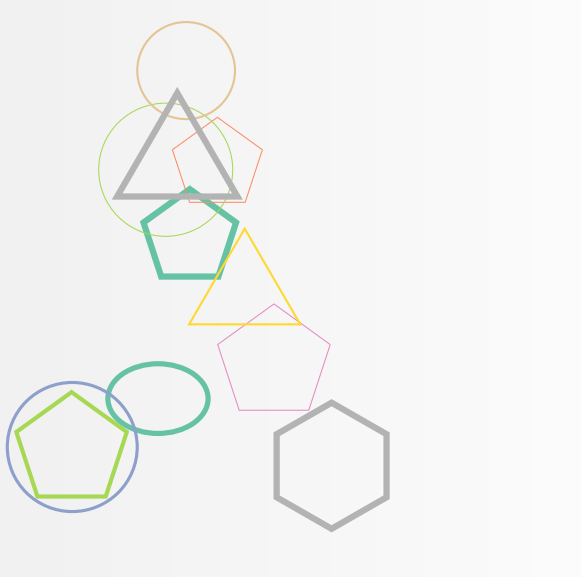[{"shape": "pentagon", "thickness": 3, "radius": 0.42, "center": [0.327, 0.588]}, {"shape": "oval", "thickness": 2.5, "radius": 0.43, "center": [0.272, 0.309]}, {"shape": "pentagon", "thickness": 0.5, "radius": 0.41, "center": [0.374, 0.715]}, {"shape": "circle", "thickness": 1.5, "radius": 0.56, "center": [0.124, 0.225]}, {"shape": "pentagon", "thickness": 0.5, "radius": 0.51, "center": [0.471, 0.371]}, {"shape": "circle", "thickness": 0.5, "radius": 0.58, "center": [0.285, 0.705]}, {"shape": "pentagon", "thickness": 2, "radius": 0.5, "center": [0.123, 0.22]}, {"shape": "triangle", "thickness": 1, "radius": 0.55, "center": [0.421, 0.493]}, {"shape": "circle", "thickness": 1, "radius": 0.42, "center": [0.32, 0.877]}, {"shape": "triangle", "thickness": 3, "radius": 0.6, "center": [0.305, 0.719]}, {"shape": "hexagon", "thickness": 3, "radius": 0.55, "center": [0.57, 0.193]}]